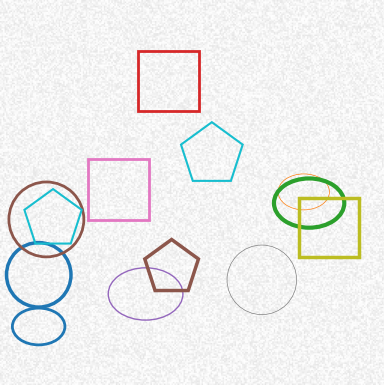[{"shape": "circle", "thickness": 2.5, "radius": 0.42, "center": [0.101, 0.286]}, {"shape": "oval", "thickness": 2, "radius": 0.34, "center": [0.1, 0.152]}, {"shape": "oval", "thickness": 0.5, "radius": 0.33, "center": [0.789, 0.502]}, {"shape": "oval", "thickness": 3, "radius": 0.46, "center": [0.803, 0.473]}, {"shape": "square", "thickness": 2, "radius": 0.39, "center": [0.438, 0.789]}, {"shape": "oval", "thickness": 1, "radius": 0.48, "center": [0.378, 0.236]}, {"shape": "pentagon", "thickness": 2.5, "radius": 0.37, "center": [0.446, 0.305]}, {"shape": "circle", "thickness": 2, "radius": 0.49, "center": [0.12, 0.43]}, {"shape": "square", "thickness": 2, "radius": 0.39, "center": [0.307, 0.508]}, {"shape": "circle", "thickness": 0.5, "radius": 0.45, "center": [0.68, 0.273]}, {"shape": "square", "thickness": 2.5, "radius": 0.39, "center": [0.855, 0.409]}, {"shape": "pentagon", "thickness": 1.5, "radius": 0.42, "center": [0.55, 0.598]}, {"shape": "pentagon", "thickness": 1.5, "radius": 0.39, "center": [0.138, 0.431]}]